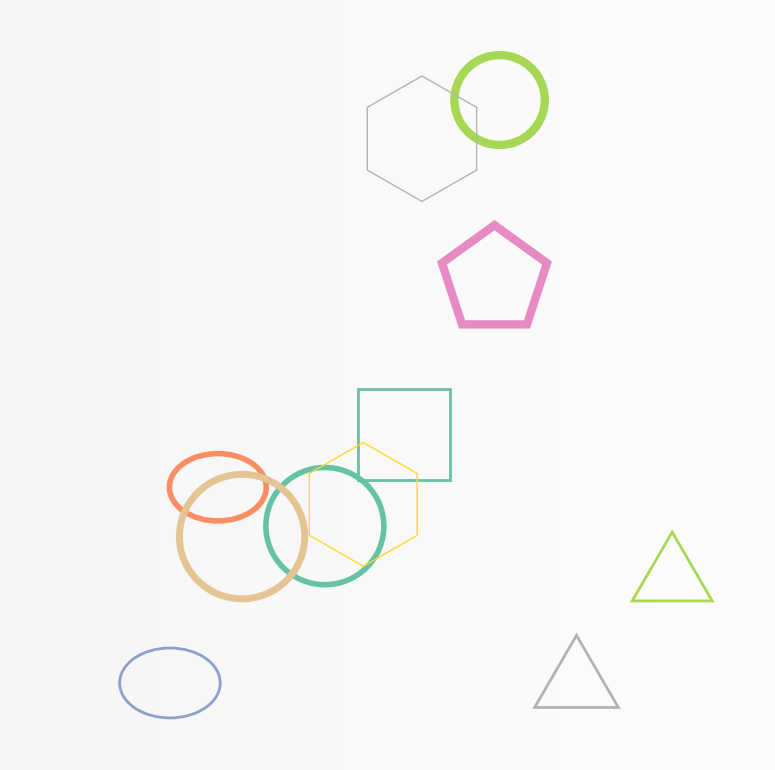[{"shape": "square", "thickness": 1, "radius": 0.3, "center": [0.521, 0.435]}, {"shape": "circle", "thickness": 2, "radius": 0.38, "center": [0.419, 0.317]}, {"shape": "oval", "thickness": 2, "radius": 0.31, "center": [0.281, 0.367]}, {"shape": "oval", "thickness": 1, "radius": 0.32, "center": [0.219, 0.113]}, {"shape": "pentagon", "thickness": 3, "radius": 0.36, "center": [0.638, 0.636]}, {"shape": "triangle", "thickness": 1, "radius": 0.3, "center": [0.867, 0.249]}, {"shape": "circle", "thickness": 3, "radius": 0.29, "center": [0.645, 0.87]}, {"shape": "hexagon", "thickness": 0.5, "radius": 0.4, "center": [0.469, 0.345]}, {"shape": "circle", "thickness": 2.5, "radius": 0.4, "center": [0.312, 0.303]}, {"shape": "triangle", "thickness": 1, "radius": 0.31, "center": [0.744, 0.112]}, {"shape": "hexagon", "thickness": 0.5, "radius": 0.41, "center": [0.544, 0.82]}]